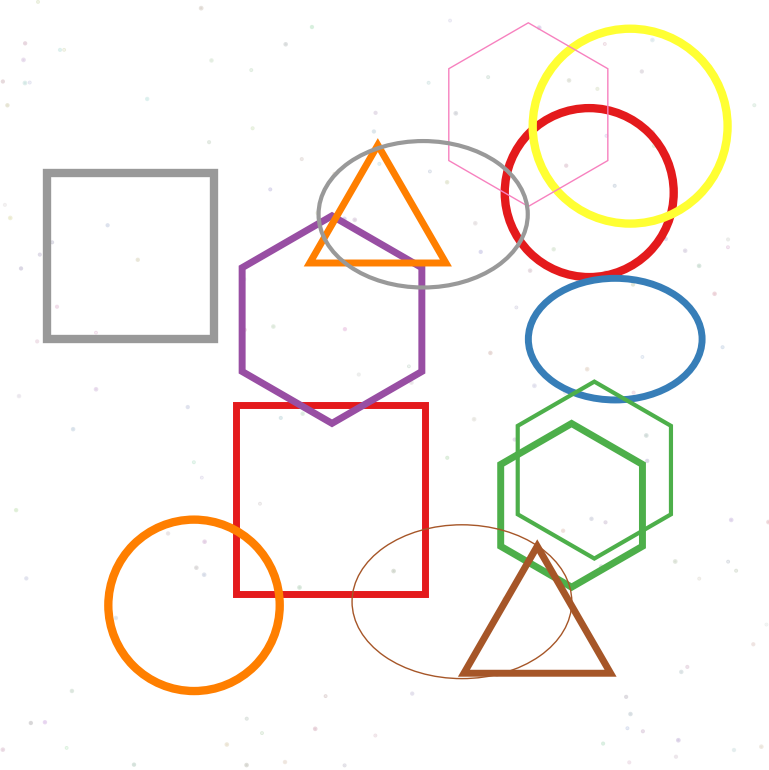[{"shape": "circle", "thickness": 3, "radius": 0.55, "center": [0.765, 0.75]}, {"shape": "square", "thickness": 2.5, "radius": 0.61, "center": [0.429, 0.351]}, {"shape": "oval", "thickness": 2.5, "radius": 0.56, "center": [0.799, 0.56]}, {"shape": "hexagon", "thickness": 2.5, "radius": 0.53, "center": [0.742, 0.344]}, {"shape": "hexagon", "thickness": 1.5, "radius": 0.57, "center": [0.772, 0.389]}, {"shape": "hexagon", "thickness": 2.5, "radius": 0.67, "center": [0.431, 0.585]}, {"shape": "circle", "thickness": 3, "radius": 0.56, "center": [0.252, 0.214]}, {"shape": "triangle", "thickness": 2.5, "radius": 0.51, "center": [0.491, 0.709]}, {"shape": "circle", "thickness": 3, "radius": 0.63, "center": [0.818, 0.836]}, {"shape": "oval", "thickness": 0.5, "radius": 0.71, "center": [0.6, 0.219]}, {"shape": "triangle", "thickness": 2.5, "radius": 0.55, "center": [0.698, 0.181]}, {"shape": "hexagon", "thickness": 0.5, "radius": 0.6, "center": [0.686, 0.851]}, {"shape": "oval", "thickness": 1.5, "radius": 0.68, "center": [0.55, 0.722]}, {"shape": "square", "thickness": 3, "radius": 0.54, "center": [0.169, 0.667]}]